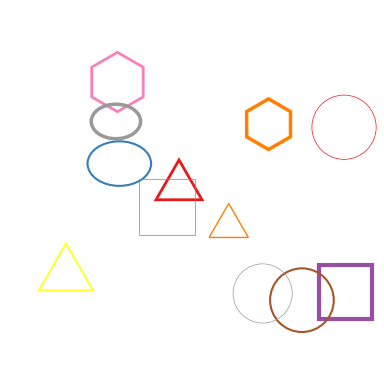[{"shape": "triangle", "thickness": 2, "radius": 0.34, "center": [0.465, 0.516]}, {"shape": "circle", "thickness": 0.5, "radius": 0.42, "center": [0.894, 0.67]}, {"shape": "oval", "thickness": 1.5, "radius": 0.41, "center": [0.31, 0.575]}, {"shape": "square", "thickness": 0.5, "radius": 0.36, "center": [0.433, 0.463]}, {"shape": "square", "thickness": 3, "radius": 0.35, "center": [0.897, 0.242]}, {"shape": "hexagon", "thickness": 2.5, "radius": 0.33, "center": [0.698, 0.677]}, {"shape": "triangle", "thickness": 1, "radius": 0.29, "center": [0.594, 0.413]}, {"shape": "triangle", "thickness": 1.5, "radius": 0.41, "center": [0.171, 0.286]}, {"shape": "circle", "thickness": 1.5, "radius": 0.41, "center": [0.784, 0.22]}, {"shape": "hexagon", "thickness": 2, "radius": 0.39, "center": [0.305, 0.787]}, {"shape": "circle", "thickness": 0.5, "radius": 0.38, "center": [0.682, 0.238]}, {"shape": "oval", "thickness": 2.5, "radius": 0.32, "center": [0.301, 0.685]}]